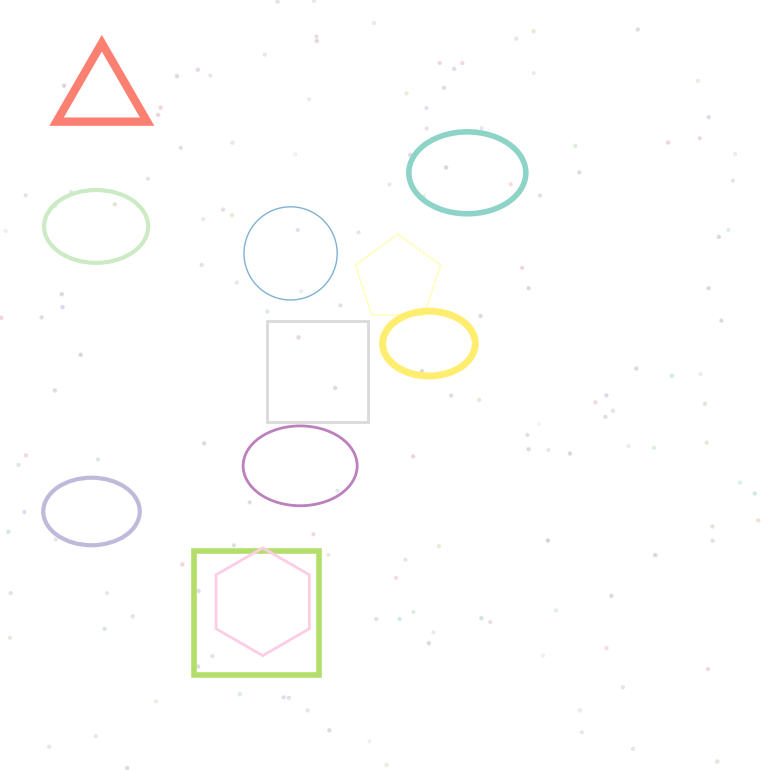[{"shape": "oval", "thickness": 2, "radius": 0.38, "center": [0.607, 0.776]}, {"shape": "pentagon", "thickness": 0.5, "radius": 0.29, "center": [0.517, 0.638]}, {"shape": "oval", "thickness": 1.5, "radius": 0.31, "center": [0.119, 0.336]}, {"shape": "triangle", "thickness": 3, "radius": 0.34, "center": [0.132, 0.876]}, {"shape": "circle", "thickness": 0.5, "radius": 0.3, "center": [0.377, 0.671]}, {"shape": "square", "thickness": 2, "radius": 0.4, "center": [0.333, 0.204]}, {"shape": "hexagon", "thickness": 1, "radius": 0.35, "center": [0.341, 0.218]}, {"shape": "square", "thickness": 1, "radius": 0.33, "center": [0.413, 0.518]}, {"shape": "oval", "thickness": 1, "radius": 0.37, "center": [0.39, 0.395]}, {"shape": "oval", "thickness": 1.5, "radius": 0.34, "center": [0.125, 0.706]}, {"shape": "oval", "thickness": 2.5, "radius": 0.3, "center": [0.557, 0.554]}]